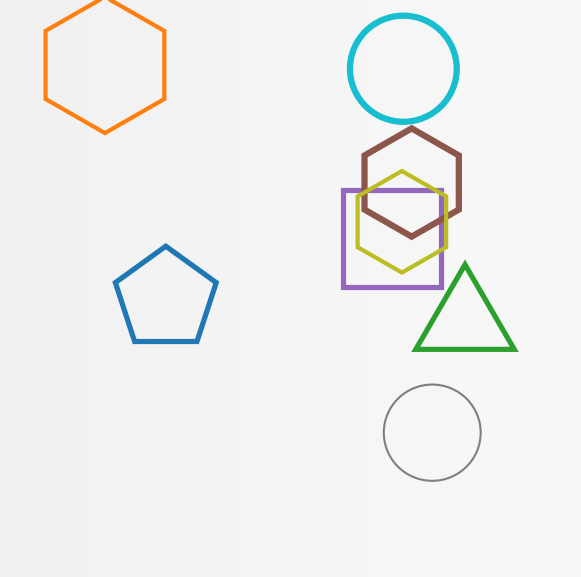[{"shape": "pentagon", "thickness": 2.5, "radius": 0.46, "center": [0.285, 0.482]}, {"shape": "hexagon", "thickness": 2, "radius": 0.59, "center": [0.181, 0.887]}, {"shape": "triangle", "thickness": 2.5, "radius": 0.49, "center": [0.8, 0.443]}, {"shape": "square", "thickness": 2.5, "radius": 0.42, "center": [0.675, 0.586]}, {"shape": "hexagon", "thickness": 3, "radius": 0.47, "center": [0.708, 0.683]}, {"shape": "circle", "thickness": 1, "radius": 0.42, "center": [0.744, 0.25]}, {"shape": "hexagon", "thickness": 2, "radius": 0.44, "center": [0.691, 0.615]}, {"shape": "circle", "thickness": 3, "radius": 0.46, "center": [0.694, 0.88]}]